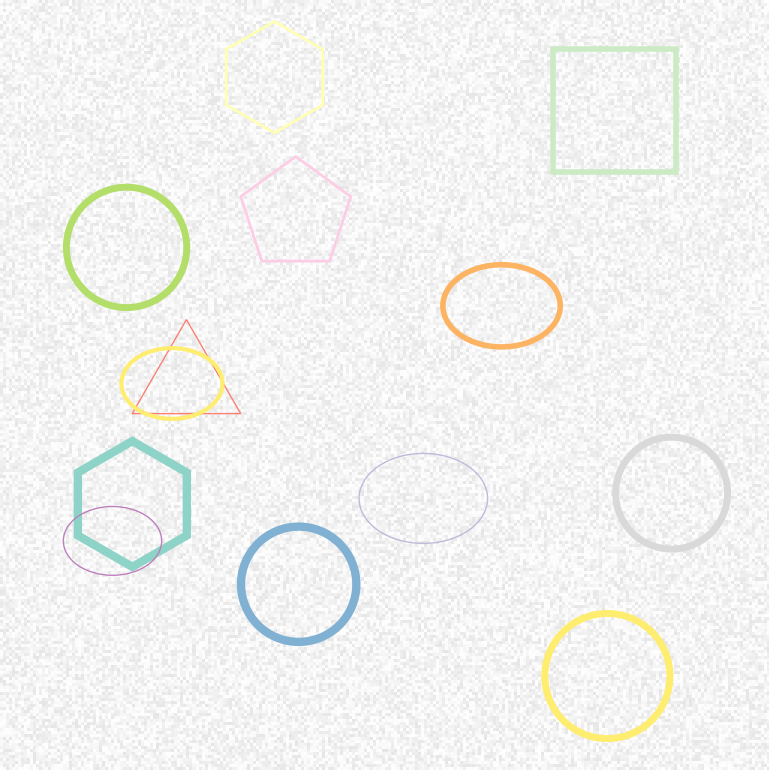[{"shape": "hexagon", "thickness": 3, "radius": 0.41, "center": [0.172, 0.345]}, {"shape": "hexagon", "thickness": 1, "radius": 0.36, "center": [0.356, 0.9]}, {"shape": "oval", "thickness": 0.5, "radius": 0.42, "center": [0.55, 0.353]}, {"shape": "triangle", "thickness": 0.5, "radius": 0.41, "center": [0.242, 0.504]}, {"shape": "circle", "thickness": 3, "radius": 0.37, "center": [0.388, 0.241]}, {"shape": "oval", "thickness": 2, "radius": 0.38, "center": [0.651, 0.603]}, {"shape": "circle", "thickness": 2.5, "radius": 0.39, "center": [0.164, 0.679]}, {"shape": "pentagon", "thickness": 1, "radius": 0.38, "center": [0.384, 0.722]}, {"shape": "circle", "thickness": 2.5, "radius": 0.36, "center": [0.872, 0.36]}, {"shape": "oval", "thickness": 0.5, "radius": 0.32, "center": [0.146, 0.298]}, {"shape": "square", "thickness": 2, "radius": 0.4, "center": [0.798, 0.856]}, {"shape": "circle", "thickness": 2.5, "radius": 0.41, "center": [0.789, 0.122]}, {"shape": "oval", "thickness": 1.5, "radius": 0.33, "center": [0.223, 0.502]}]